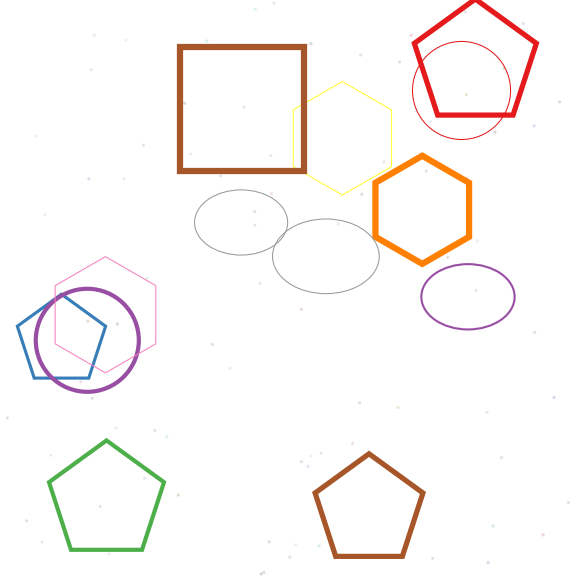[{"shape": "circle", "thickness": 0.5, "radius": 0.42, "center": [0.799, 0.842]}, {"shape": "pentagon", "thickness": 2.5, "radius": 0.56, "center": [0.823, 0.89]}, {"shape": "pentagon", "thickness": 1.5, "radius": 0.4, "center": [0.106, 0.409]}, {"shape": "pentagon", "thickness": 2, "radius": 0.52, "center": [0.184, 0.132]}, {"shape": "oval", "thickness": 1, "radius": 0.4, "center": [0.81, 0.485]}, {"shape": "circle", "thickness": 2, "radius": 0.45, "center": [0.151, 0.41]}, {"shape": "hexagon", "thickness": 3, "radius": 0.47, "center": [0.731, 0.636]}, {"shape": "hexagon", "thickness": 0.5, "radius": 0.49, "center": [0.593, 0.76]}, {"shape": "square", "thickness": 3, "radius": 0.54, "center": [0.42, 0.811]}, {"shape": "pentagon", "thickness": 2.5, "radius": 0.49, "center": [0.639, 0.115]}, {"shape": "hexagon", "thickness": 0.5, "radius": 0.5, "center": [0.183, 0.454]}, {"shape": "oval", "thickness": 0.5, "radius": 0.4, "center": [0.418, 0.614]}, {"shape": "oval", "thickness": 0.5, "radius": 0.46, "center": [0.564, 0.555]}]